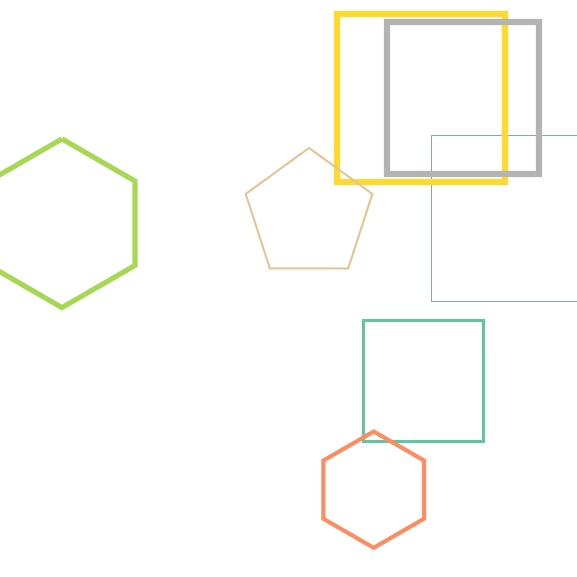[{"shape": "square", "thickness": 1.5, "radius": 0.52, "center": [0.732, 0.34]}, {"shape": "hexagon", "thickness": 2, "radius": 0.5, "center": [0.647, 0.151]}, {"shape": "square", "thickness": 0.5, "radius": 0.72, "center": [0.889, 0.622]}, {"shape": "hexagon", "thickness": 2.5, "radius": 0.73, "center": [0.107, 0.613]}, {"shape": "square", "thickness": 3, "radius": 0.73, "center": [0.729, 0.83]}, {"shape": "pentagon", "thickness": 1, "radius": 0.58, "center": [0.535, 0.628]}, {"shape": "square", "thickness": 3, "radius": 0.66, "center": [0.801, 0.829]}]